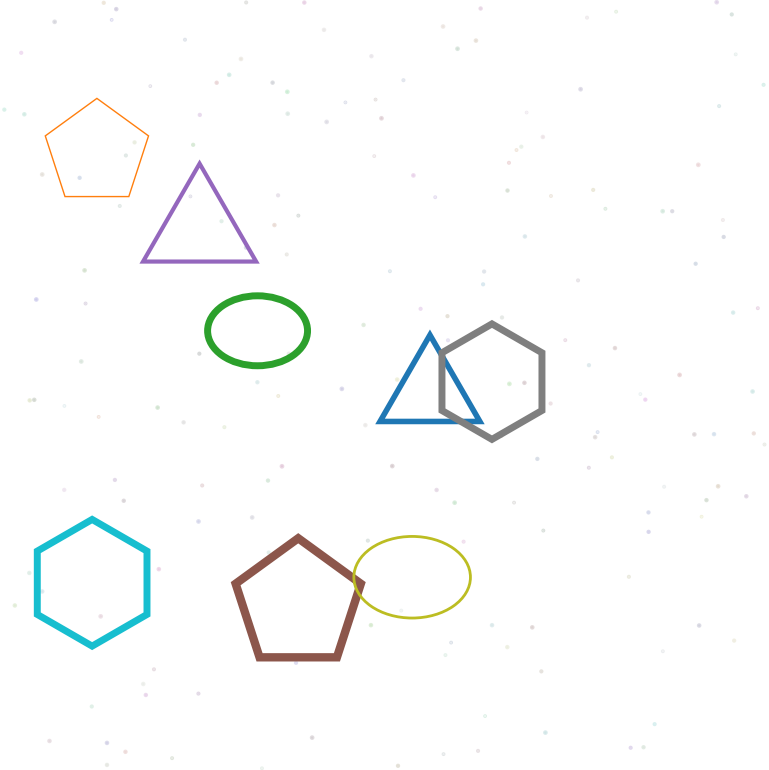[{"shape": "triangle", "thickness": 2, "radius": 0.37, "center": [0.558, 0.49]}, {"shape": "pentagon", "thickness": 0.5, "radius": 0.35, "center": [0.126, 0.802]}, {"shape": "oval", "thickness": 2.5, "radius": 0.32, "center": [0.335, 0.57]}, {"shape": "triangle", "thickness": 1.5, "radius": 0.42, "center": [0.259, 0.703]}, {"shape": "pentagon", "thickness": 3, "radius": 0.43, "center": [0.387, 0.215]}, {"shape": "hexagon", "thickness": 2.5, "radius": 0.37, "center": [0.639, 0.504]}, {"shape": "oval", "thickness": 1, "radius": 0.38, "center": [0.535, 0.25]}, {"shape": "hexagon", "thickness": 2.5, "radius": 0.41, "center": [0.12, 0.243]}]